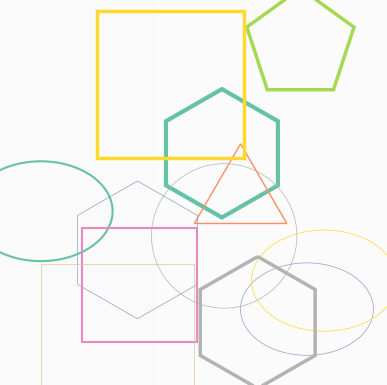[{"shape": "hexagon", "thickness": 3, "radius": 0.83, "center": [0.573, 0.602]}, {"shape": "oval", "thickness": 1.5, "radius": 0.93, "center": [0.105, 0.451]}, {"shape": "triangle", "thickness": 1, "radius": 0.69, "center": [0.621, 0.488]}, {"shape": "oval", "thickness": 0.5, "radius": 0.86, "center": [0.792, 0.197]}, {"shape": "hexagon", "thickness": 0.5, "radius": 0.89, "center": [0.355, 0.351]}, {"shape": "square", "thickness": 1.5, "radius": 0.74, "center": [0.359, 0.26]}, {"shape": "pentagon", "thickness": 2.5, "radius": 0.73, "center": [0.775, 0.885]}, {"shape": "oval", "thickness": 0.5, "radius": 0.94, "center": [0.837, 0.271]}, {"shape": "square", "thickness": 2.5, "radius": 0.95, "center": [0.44, 0.781]}, {"shape": "square", "thickness": 0.5, "radius": 0.99, "center": [0.303, 0.117]}, {"shape": "hexagon", "thickness": 2.5, "radius": 0.86, "center": [0.665, 0.162]}, {"shape": "circle", "thickness": 0.5, "radius": 0.94, "center": [0.578, 0.387]}]